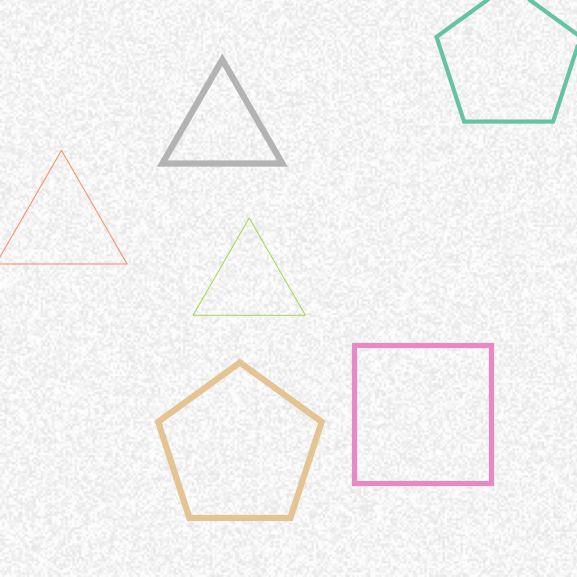[{"shape": "pentagon", "thickness": 2, "radius": 0.66, "center": [0.881, 0.895]}, {"shape": "triangle", "thickness": 0.5, "radius": 0.66, "center": [0.106, 0.608]}, {"shape": "square", "thickness": 2.5, "radius": 0.6, "center": [0.732, 0.282]}, {"shape": "triangle", "thickness": 0.5, "radius": 0.56, "center": [0.432, 0.509]}, {"shape": "pentagon", "thickness": 3, "radius": 0.74, "center": [0.415, 0.223]}, {"shape": "triangle", "thickness": 3, "radius": 0.6, "center": [0.385, 0.776]}]